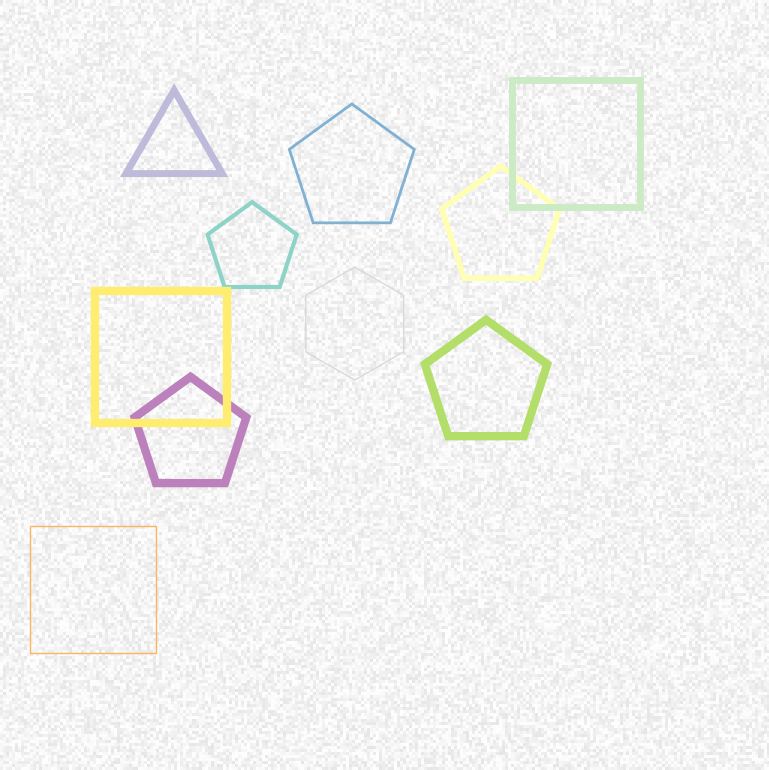[{"shape": "pentagon", "thickness": 1.5, "radius": 0.3, "center": [0.327, 0.677]}, {"shape": "pentagon", "thickness": 2, "radius": 0.4, "center": [0.65, 0.704]}, {"shape": "triangle", "thickness": 2.5, "radius": 0.36, "center": [0.226, 0.811]}, {"shape": "pentagon", "thickness": 1, "radius": 0.43, "center": [0.457, 0.78]}, {"shape": "square", "thickness": 0.5, "radius": 0.41, "center": [0.121, 0.235]}, {"shape": "pentagon", "thickness": 3, "radius": 0.42, "center": [0.631, 0.501]}, {"shape": "hexagon", "thickness": 0.5, "radius": 0.37, "center": [0.461, 0.58]}, {"shape": "pentagon", "thickness": 3, "radius": 0.38, "center": [0.247, 0.434]}, {"shape": "square", "thickness": 2.5, "radius": 0.42, "center": [0.748, 0.814]}, {"shape": "square", "thickness": 3, "radius": 0.43, "center": [0.209, 0.536]}]